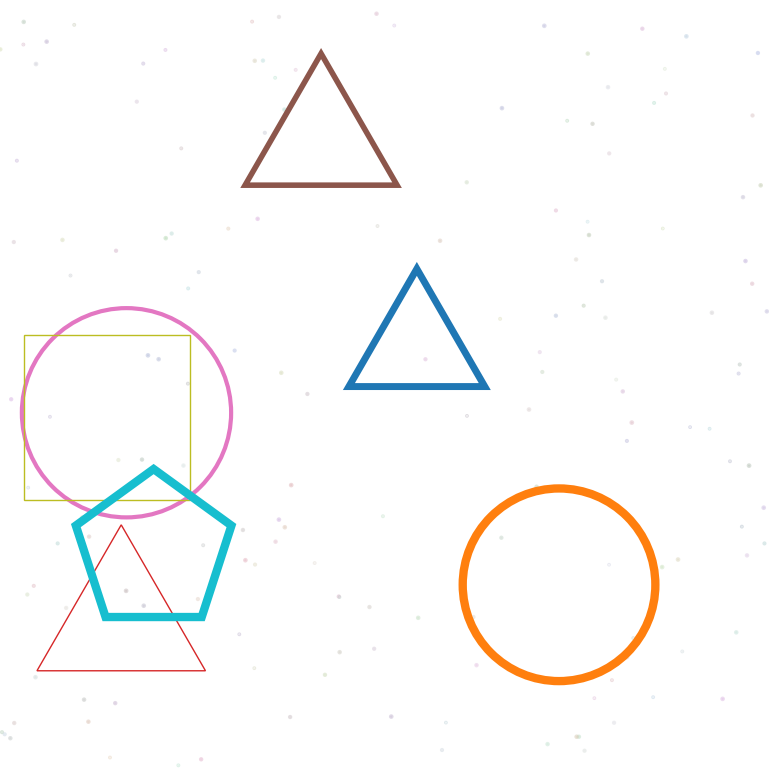[{"shape": "triangle", "thickness": 2.5, "radius": 0.51, "center": [0.541, 0.549]}, {"shape": "circle", "thickness": 3, "radius": 0.63, "center": [0.726, 0.241]}, {"shape": "triangle", "thickness": 0.5, "radius": 0.63, "center": [0.157, 0.192]}, {"shape": "triangle", "thickness": 2, "radius": 0.57, "center": [0.417, 0.816]}, {"shape": "circle", "thickness": 1.5, "radius": 0.68, "center": [0.164, 0.464]}, {"shape": "square", "thickness": 0.5, "radius": 0.54, "center": [0.139, 0.458]}, {"shape": "pentagon", "thickness": 3, "radius": 0.53, "center": [0.2, 0.285]}]